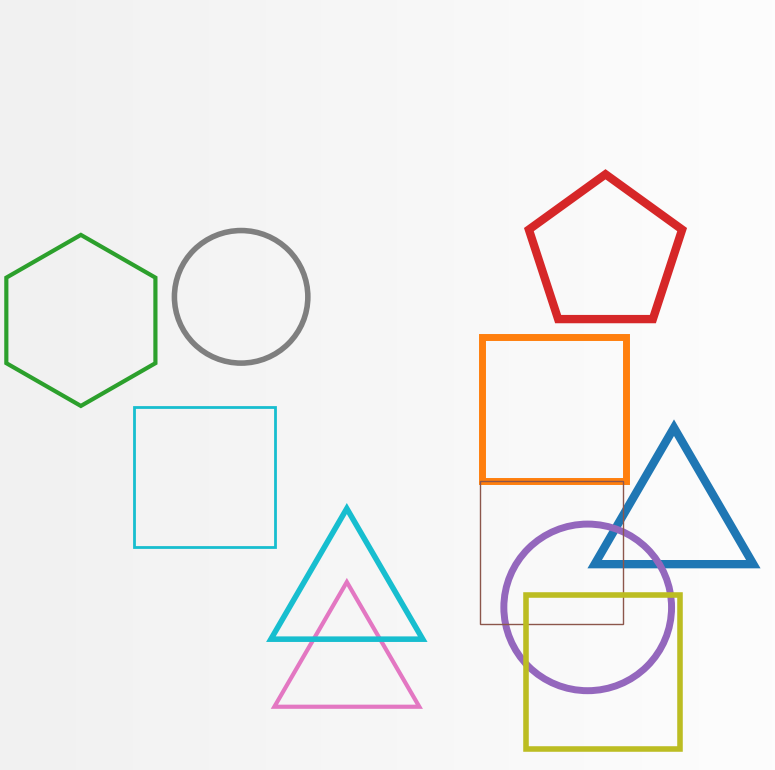[{"shape": "triangle", "thickness": 3, "radius": 0.59, "center": [0.87, 0.326]}, {"shape": "square", "thickness": 2.5, "radius": 0.47, "center": [0.715, 0.469]}, {"shape": "hexagon", "thickness": 1.5, "radius": 0.56, "center": [0.104, 0.584]}, {"shape": "pentagon", "thickness": 3, "radius": 0.52, "center": [0.781, 0.67]}, {"shape": "circle", "thickness": 2.5, "radius": 0.54, "center": [0.758, 0.211]}, {"shape": "square", "thickness": 0.5, "radius": 0.46, "center": [0.712, 0.283]}, {"shape": "triangle", "thickness": 1.5, "radius": 0.54, "center": [0.448, 0.136]}, {"shape": "circle", "thickness": 2, "radius": 0.43, "center": [0.311, 0.615]}, {"shape": "square", "thickness": 2, "radius": 0.5, "center": [0.778, 0.128]}, {"shape": "triangle", "thickness": 2, "radius": 0.57, "center": [0.448, 0.226]}, {"shape": "square", "thickness": 1, "radius": 0.45, "center": [0.264, 0.381]}]